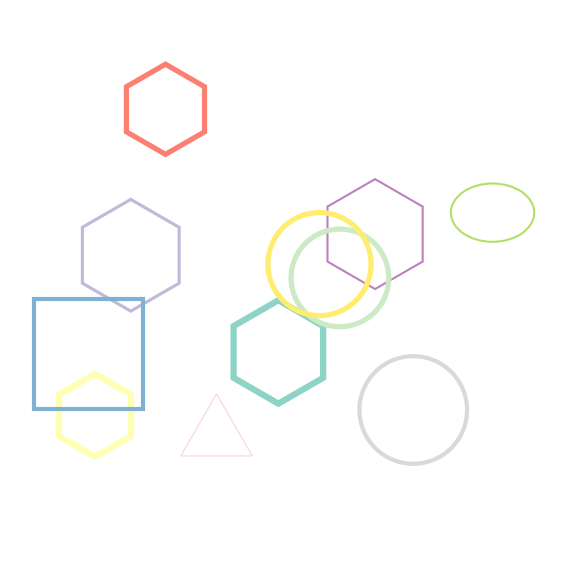[{"shape": "hexagon", "thickness": 3, "radius": 0.45, "center": [0.482, 0.39]}, {"shape": "hexagon", "thickness": 3, "radius": 0.36, "center": [0.165, 0.28]}, {"shape": "hexagon", "thickness": 1.5, "radius": 0.48, "center": [0.226, 0.557]}, {"shape": "hexagon", "thickness": 2.5, "radius": 0.39, "center": [0.287, 0.81]}, {"shape": "square", "thickness": 2, "radius": 0.47, "center": [0.153, 0.386]}, {"shape": "oval", "thickness": 1, "radius": 0.36, "center": [0.853, 0.631]}, {"shape": "triangle", "thickness": 0.5, "radius": 0.36, "center": [0.375, 0.245]}, {"shape": "circle", "thickness": 2, "radius": 0.47, "center": [0.716, 0.289]}, {"shape": "hexagon", "thickness": 1, "radius": 0.48, "center": [0.649, 0.594]}, {"shape": "circle", "thickness": 2.5, "radius": 0.42, "center": [0.589, 0.518]}, {"shape": "circle", "thickness": 2.5, "radius": 0.45, "center": [0.553, 0.542]}]